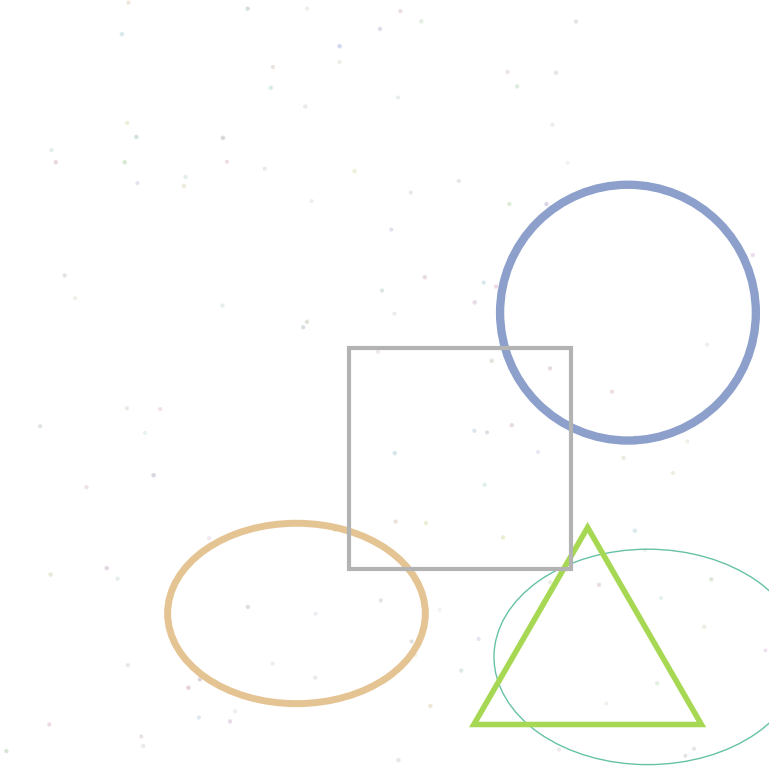[{"shape": "oval", "thickness": 0.5, "radius": 1.0, "center": [0.841, 0.147]}, {"shape": "circle", "thickness": 3, "radius": 0.83, "center": [0.816, 0.594]}, {"shape": "triangle", "thickness": 2, "radius": 0.85, "center": [0.763, 0.144]}, {"shape": "oval", "thickness": 2.5, "radius": 0.84, "center": [0.385, 0.203]}, {"shape": "square", "thickness": 1.5, "radius": 0.72, "center": [0.597, 0.404]}]